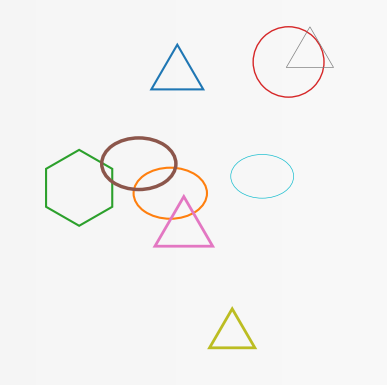[{"shape": "triangle", "thickness": 1.5, "radius": 0.39, "center": [0.458, 0.807]}, {"shape": "oval", "thickness": 1.5, "radius": 0.47, "center": [0.439, 0.498]}, {"shape": "hexagon", "thickness": 1.5, "radius": 0.49, "center": [0.204, 0.512]}, {"shape": "circle", "thickness": 1, "radius": 0.46, "center": [0.745, 0.839]}, {"shape": "oval", "thickness": 2.5, "radius": 0.48, "center": [0.358, 0.575]}, {"shape": "triangle", "thickness": 2, "radius": 0.43, "center": [0.474, 0.403]}, {"shape": "triangle", "thickness": 0.5, "radius": 0.35, "center": [0.8, 0.86]}, {"shape": "triangle", "thickness": 2, "radius": 0.34, "center": [0.599, 0.13]}, {"shape": "oval", "thickness": 0.5, "radius": 0.41, "center": [0.677, 0.542]}]